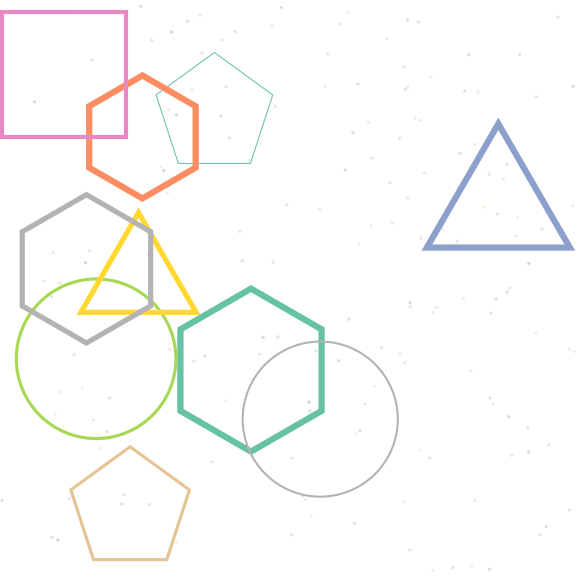[{"shape": "hexagon", "thickness": 3, "radius": 0.71, "center": [0.435, 0.358]}, {"shape": "pentagon", "thickness": 0.5, "radius": 0.53, "center": [0.371, 0.802]}, {"shape": "hexagon", "thickness": 3, "radius": 0.53, "center": [0.247, 0.762]}, {"shape": "triangle", "thickness": 3, "radius": 0.71, "center": [0.863, 0.642]}, {"shape": "square", "thickness": 2, "radius": 0.54, "center": [0.111, 0.87]}, {"shape": "circle", "thickness": 1.5, "radius": 0.69, "center": [0.166, 0.378]}, {"shape": "triangle", "thickness": 2.5, "radius": 0.58, "center": [0.24, 0.516]}, {"shape": "pentagon", "thickness": 1.5, "radius": 0.54, "center": [0.225, 0.117]}, {"shape": "circle", "thickness": 1, "radius": 0.67, "center": [0.555, 0.273]}, {"shape": "hexagon", "thickness": 2.5, "radius": 0.64, "center": [0.15, 0.534]}]